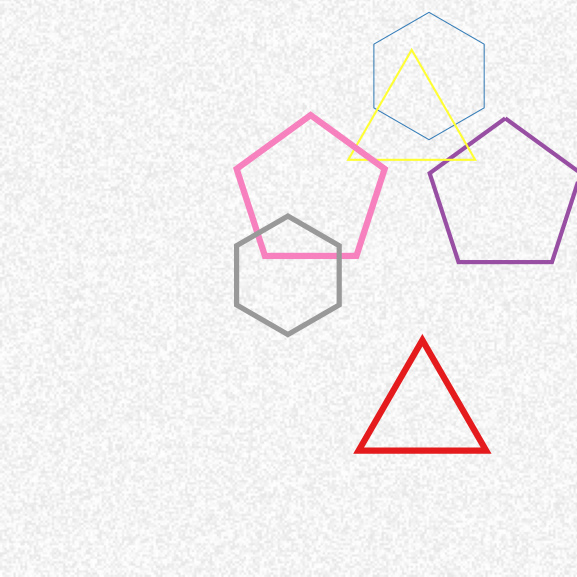[{"shape": "triangle", "thickness": 3, "radius": 0.64, "center": [0.731, 0.283]}, {"shape": "hexagon", "thickness": 0.5, "radius": 0.55, "center": [0.743, 0.868]}, {"shape": "pentagon", "thickness": 2, "radius": 0.69, "center": [0.875, 0.657]}, {"shape": "triangle", "thickness": 1, "radius": 0.63, "center": [0.713, 0.786]}, {"shape": "pentagon", "thickness": 3, "radius": 0.67, "center": [0.538, 0.665]}, {"shape": "hexagon", "thickness": 2.5, "radius": 0.51, "center": [0.499, 0.522]}]